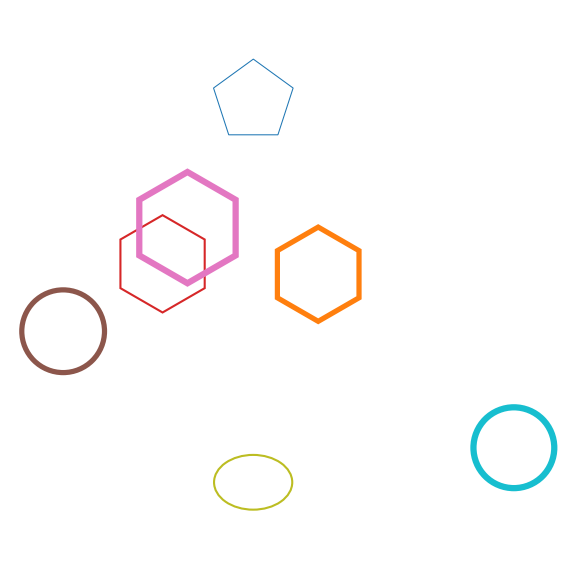[{"shape": "pentagon", "thickness": 0.5, "radius": 0.36, "center": [0.439, 0.824]}, {"shape": "hexagon", "thickness": 2.5, "radius": 0.41, "center": [0.551, 0.524]}, {"shape": "hexagon", "thickness": 1, "radius": 0.42, "center": [0.282, 0.542]}, {"shape": "circle", "thickness": 2.5, "radius": 0.36, "center": [0.109, 0.426]}, {"shape": "hexagon", "thickness": 3, "radius": 0.48, "center": [0.325, 0.605]}, {"shape": "oval", "thickness": 1, "radius": 0.34, "center": [0.438, 0.164]}, {"shape": "circle", "thickness": 3, "radius": 0.35, "center": [0.89, 0.224]}]